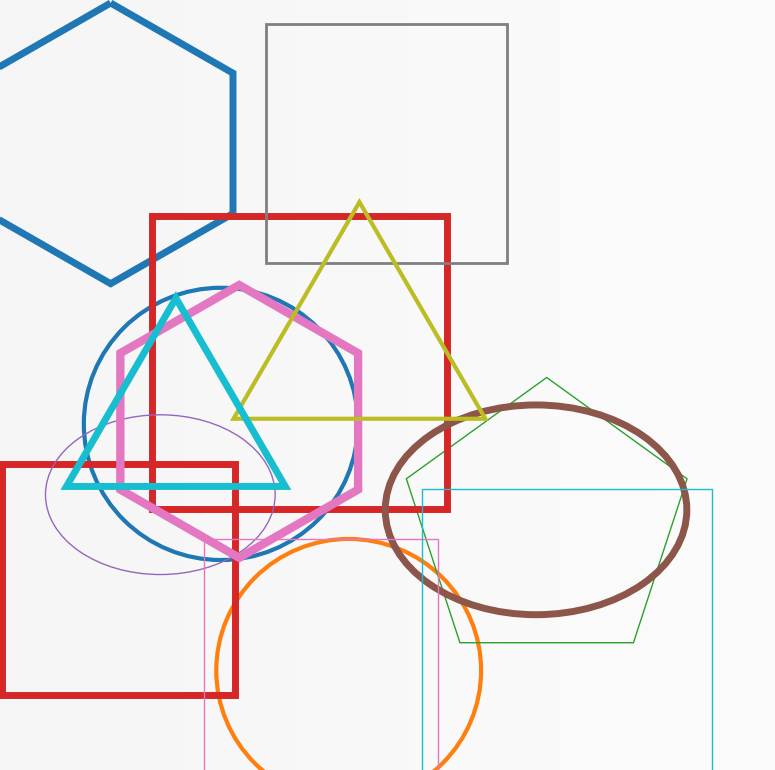[{"shape": "circle", "thickness": 1.5, "radius": 0.88, "center": [0.285, 0.449]}, {"shape": "hexagon", "thickness": 2.5, "radius": 0.91, "center": [0.143, 0.814]}, {"shape": "circle", "thickness": 1.5, "radius": 0.85, "center": [0.45, 0.129]}, {"shape": "pentagon", "thickness": 0.5, "radius": 0.95, "center": [0.705, 0.319]}, {"shape": "square", "thickness": 2.5, "radius": 0.75, "center": [0.153, 0.247]}, {"shape": "square", "thickness": 2.5, "radius": 0.95, "center": [0.386, 0.529]}, {"shape": "oval", "thickness": 0.5, "radius": 0.74, "center": [0.207, 0.358]}, {"shape": "oval", "thickness": 2.5, "radius": 0.97, "center": [0.692, 0.338]}, {"shape": "hexagon", "thickness": 3, "radius": 0.89, "center": [0.309, 0.453]}, {"shape": "square", "thickness": 0.5, "radius": 0.76, "center": [0.414, 0.149]}, {"shape": "square", "thickness": 1, "radius": 0.78, "center": [0.498, 0.814]}, {"shape": "triangle", "thickness": 1.5, "radius": 0.94, "center": [0.464, 0.55]}, {"shape": "square", "thickness": 0.5, "radius": 0.94, "center": [0.731, 0.178]}, {"shape": "triangle", "thickness": 2.5, "radius": 0.82, "center": [0.227, 0.45]}]